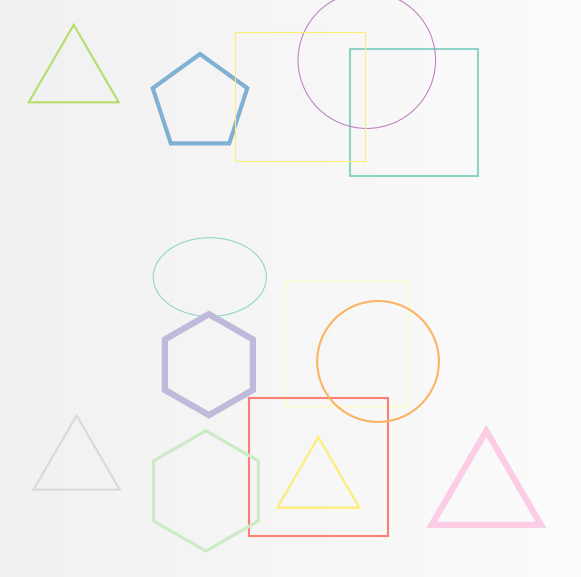[{"shape": "oval", "thickness": 0.5, "radius": 0.49, "center": [0.361, 0.519]}, {"shape": "square", "thickness": 1, "radius": 0.55, "center": [0.712, 0.804]}, {"shape": "square", "thickness": 0.5, "radius": 0.54, "center": [0.596, 0.404]}, {"shape": "hexagon", "thickness": 3, "radius": 0.44, "center": [0.359, 0.368]}, {"shape": "square", "thickness": 1, "radius": 0.6, "center": [0.547, 0.191]}, {"shape": "pentagon", "thickness": 2, "radius": 0.43, "center": [0.344, 0.82]}, {"shape": "circle", "thickness": 1, "radius": 0.52, "center": [0.65, 0.373]}, {"shape": "triangle", "thickness": 1, "radius": 0.45, "center": [0.127, 0.867]}, {"shape": "triangle", "thickness": 3, "radius": 0.54, "center": [0.837, 0.145]}, {"shape": "triangle", "thickness": 1, "radius": 0.43, "center": [0.132, 0.194]}, {"shape": "circle", "thickness": 0.5, "radius": 0.59, "center": [0.631, 0.895]}, {"shape": "hexagon", "thickness": 1.5, "radius": 0.52, "center": [0.354, 0.149]}, {"shape": "square", "thickness": 0.5, "radius": 0.56, "center": [0.516, 0.832]}, {"shape": "triangle", "thickness": 1, "radius": 0.41, "center": [0.548, 0.161]}]